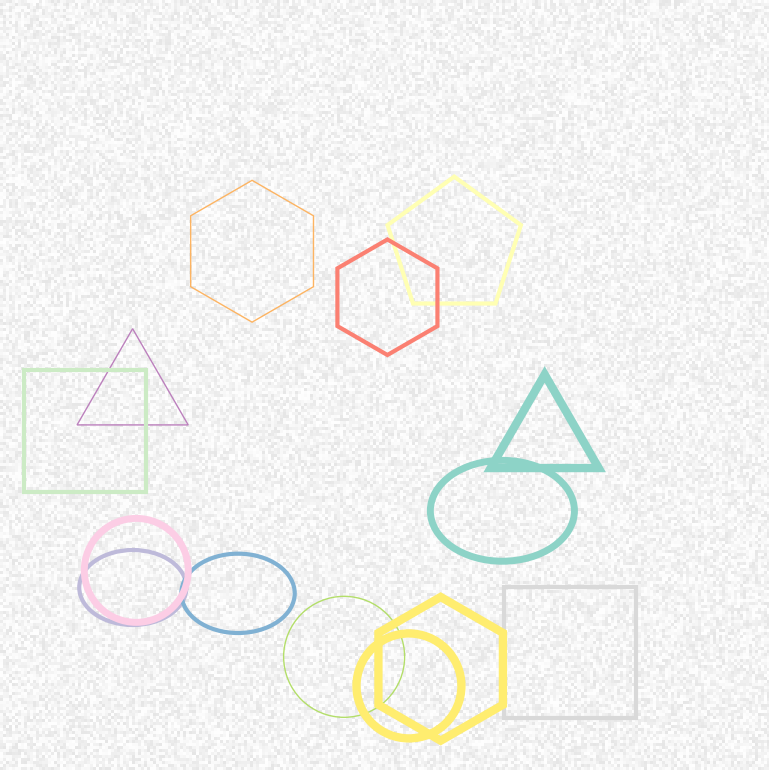[{"shape": "oval", "thickness": 2.5, "radius": 0.47, "center": [0.652, 0.337]}, {"shape": "triangle", "thickness": 3, "radius": 0.41, "center": [0.707, 0.433]}, {"shape": "pentagon", "thickness": 1.5, "radius": 0.46, "center": [0.59, 0.68]}, {"shape": "oval", "thickness": 1.5, "radius": 0.35, "center": [0.173, 0.237]}, {"shape": "hexagon", "thickness": 1.5, "radius": 0.38, "center": [0.503, 0.614]}, {"shape": "oval", "thickness": 1.5, "radius": 0.37, "center": [0.309, 0.229]}, {"shape": "hexagon", "thickness": 0.5, "radius": 0.46, "center": [0.327, 0.674]}, {"shape": "circle", "thickness": 0.5, "radius": 0.39, "center": [0.447, 0.147]}, {"shape": "circle", "thickness": 2.5, "radius": 0.34, "center": [0.177, 0.259]}, {"shape": "square", "thickness": 1.5, "radius": 0.43, "center": [0.74, 0.153]}, {"shape": "triangle", "thickness": 0.5, "radius": 0.42, "center": [0.172, 0.49]}, {"shape": "square", "thickness": 1.5, "radius": 0.4, "center": [0.11, 0.44]}, {"shape": "circle", "thickness": 3, "radius": 0.34, "center": [0.531, 0.109]}, {"shape": "hexagon", "thickness": 3, "radius": 0.47, "center": [0.572, 0.131]}]